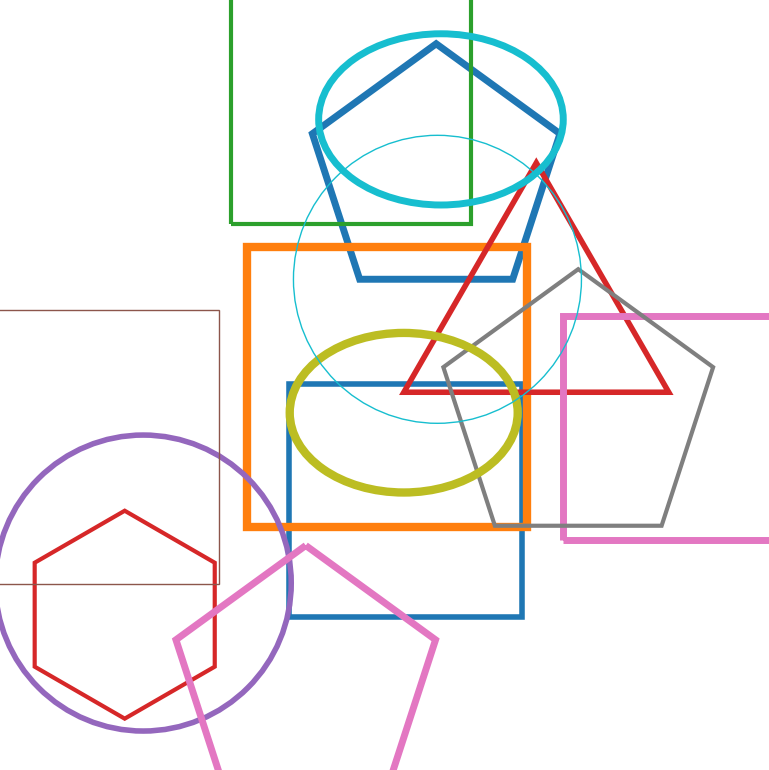[{"shape": "pentagon", "thickness": 2.5, "radius": 0.85, "center": [0.566, 0.774]}, {"shape": "square", "thickness": 2, "radius": 0.76, "center": [0.527, 0.35]}, {"shape": "square", "thickness": 3, "radius": 0.91, "center": [0.503, 0.497]}, {"shape": "square", "thickness": 1.5, "radius": 0.78, "center": [0.456, 0.865]}, {"shape": "hexagon", "thickness": 1.5, "radius": 0.68, "center": [0.162, 0.202]}, {"shape": "triangle", "thickness": 2, "radius": 0.99, "center": [0.696, 0.59]}, {"shape": "circle", "thickness": 2, "radius": 0.96, "center": [0.186, 0.243]}, {"shape": "square", "thickness": 0.5, "radius": 0.89, "center": [0.106, 0.419]}, {"shape": "pentagon", "thickness": 2.5, "radius": 0.89, "center": [0.397, 0.114]}, {"shape": "square", "thickness": 2.5, "radius": 0.73, "center": [0.877, 0.444]}, {"shape": "pentagon", "thickness": 1.5, "radius": 0.92, "center": [0.751, 0.466]}, {"shape": "oval", "thickness": 3, "radius": 0.74, "center": [0.524, 0.464]}, {"shape": "circle", "thickness": 0.5, "radius": 0.94, "center": [0.568, 0.637]}, {"shape": "oval", "thickness": 2.5, "radius": 0.79, "center": [0.573, 0.845]}]